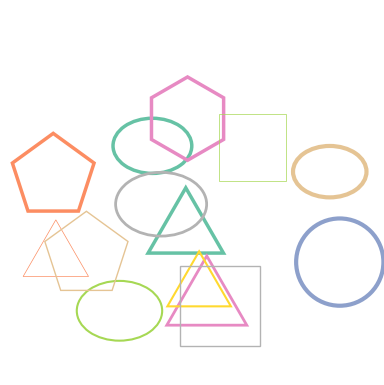[{"shape": "triangle", "thickness": 2.5, "radius": 0.57, "center": [0.483, 0.399]}, {"shape": "oval", "thickness": 2.5, "radius": 0.51, "center": [0.396, 0.621]}, {"shape": "triangle", "thickness": 0.5, "radius": 0.49, "center": [0.145, 0.331]}, {"shape": "pentagon", "thickness": 2.5, "radius": 0.56, "center": [0.138, 0.542]}, {"shape": "circle", "thickness": 3, "radius": 0.57, "center": [0.883, 0.319]}, {"shape": "triangle", "thickness": 2, "radius": 0.6, "center": [0.537, 0.215]}, {"shape": "hexagon", "thickness": 2.5, "radius": 0.54, "center": [0.487, 0.692]}, {"shape": "oval", "thickness": 1.5, "radius": 0.55, "center": [0.31, 0.193]}, {"shape": "square", "thickness": 0.5, "radius": 0.44, "center": [0.656, 0.617]}, {"shape": "triangle", "thickness": 1.5, "radius": 0.48, "center": [0.517, 0.252]}, {"shape": "pentagon", "thickness": 1, "radius": 0.57, "center": [0.224, 0.338]}, {"shape": "oval", "thickness": 3, "radius": 0.48, "center": [0.857, 0.554]}, {"shape": "oval", "thickness": 2, "radius": 0.59, "center": [0.419, 0.47]}, {"shape": "square", "thickness": 1, "radius": 0.52, "center": [0.572, 0.204]}]